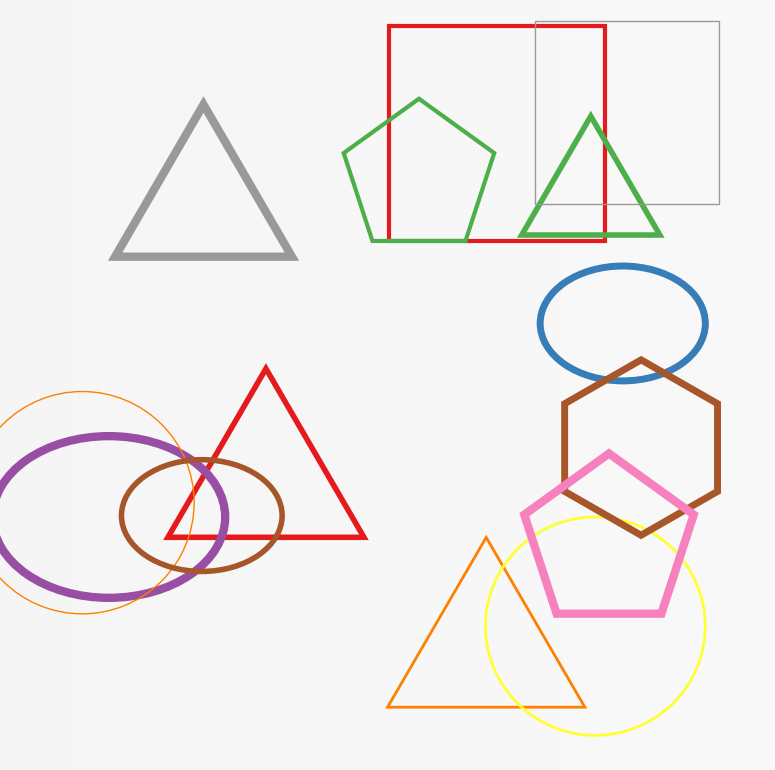[{"shape": "square", "thickness": 1.5, "radius": 0.7, "center": [0.641, 0.827]}, {"shape": "triangle", "thickness": 2, "radius": 0.73, "center": [0.343, 0.375]}, {"shape": "oval", "thickness": 2.5, "radius": 0.53, "center": [0.804, 0.58]}, {"shape": "triangle", "thickness": 2, "radius": 0.51, "center": [0.762, 0.746]}, {"shape": "pentagon", "thickness": 1.5, "radius": 0.51, "center": [0.541, 0.77]}, {"shape": "oval", "thickness": 3, "radius": 0.75, "center": [0.141, 0.329]}, {"shape": "circle", "thickness": 0.5, "radius": 0.72, "center": [0.106, 0.347]}, {"shape": "triangle", "thickness": 1, "radius": 0.74, "center": [0.627, 0.155]}, {"shape": "circle", "thickness": 1, "radius": 0.71, "center": [0.768, 0.187]}, {"shape": "oval", "thickness": 2, "radius": 0.52, "center": [0.26, 0.33]}, {"shape": "hexagon", "thickness": 2.5, "radius": 0.57, "center": [0.827, 0.419]}, {"shape": "pentagon", "thickness": 3, "radius": 0.57, "center": [0.786, 0.296]}, {"shape": "triangle", "thickness": 3, "radius": 0.66, "center": [0.263, 0.733]}, {"shape": "square", "thickness": 0.5, "radius": 0.59, "center": [0.809, 0.854]}]